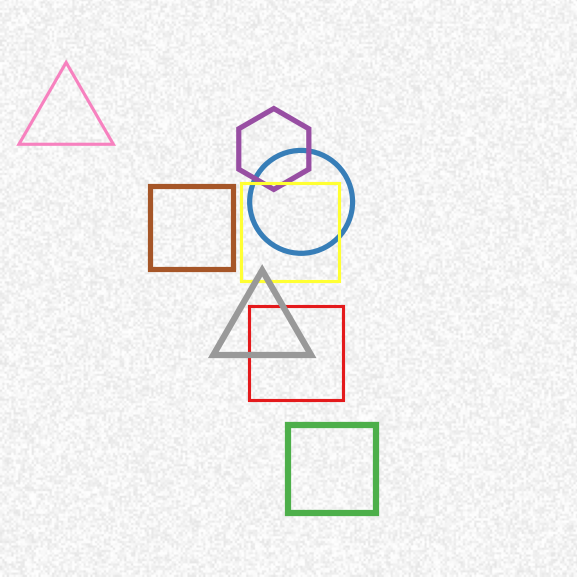[{"shape": "square", "thickness": 1.5, "radius": 0.41, "center": [0.512, 0.387]}, {"shape": "circle", "thickness": 2.5, "radius": 0.45, "center": [0.521, 0.65]}, {"shape": "square", "thickness": 3, "radius": 0.38, "center": [0.575, 0.187]}, {"shape": "hexagon", "thickness": 2.5, "radius": 0.35, "center": [0.474, 0.741]}, {"shape": "square", "thickness": 1.5, "radius": 0.42, "center": [0.502, 0.597]}, {"shape": "square", "thickness": 2.5, "radius": 0.36, "center": [0.331, 0.605]}, {"shape": "triangle", "thickness": 1.5, "radius": 0.47, "center": [0.115, 0.797]}, {"shape": "triangle", "thickness": 3, "radius": 0.49, "center": [0.454, 0.433]}]